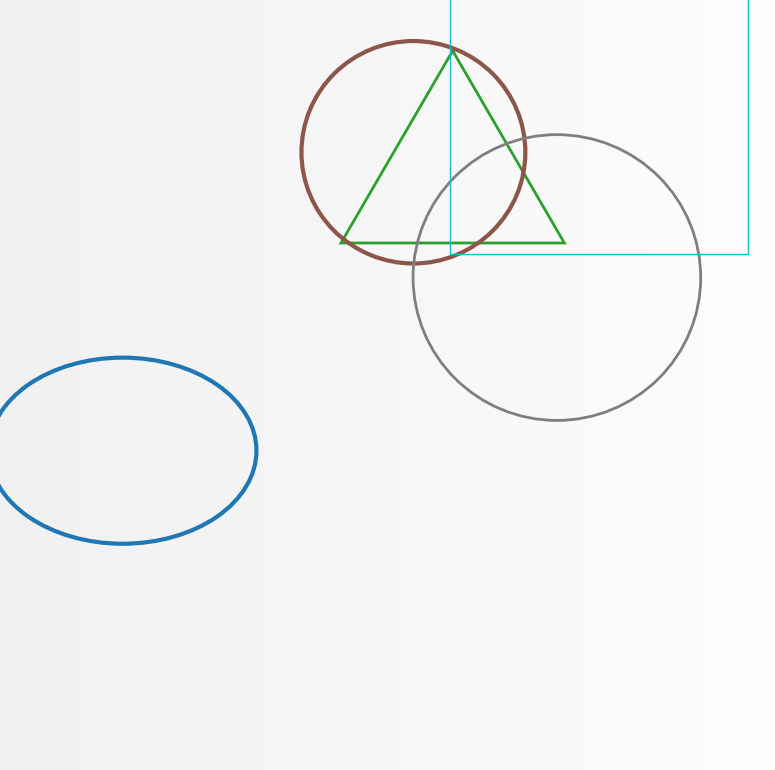[{"shape": "oval", "thickness": 1.5, "radius": 0.86, "center": [0.158, 0.415]}, {"shape": "triangle", "thickness": 1, "radius": 0.83, "center": [0.584, 0.768]}, {"shape": "circle", "thickness": 1.5, "radius": 0.72, "center": [0.533, 0.802]}, {"shape": "circle", "thickness": 1, "radius": 0.93, "center": [0.719, 0.64]}, {"shape": "square", "thickness": 0.5, "radius": 0.96, "center": [0.773, 0.862]}]